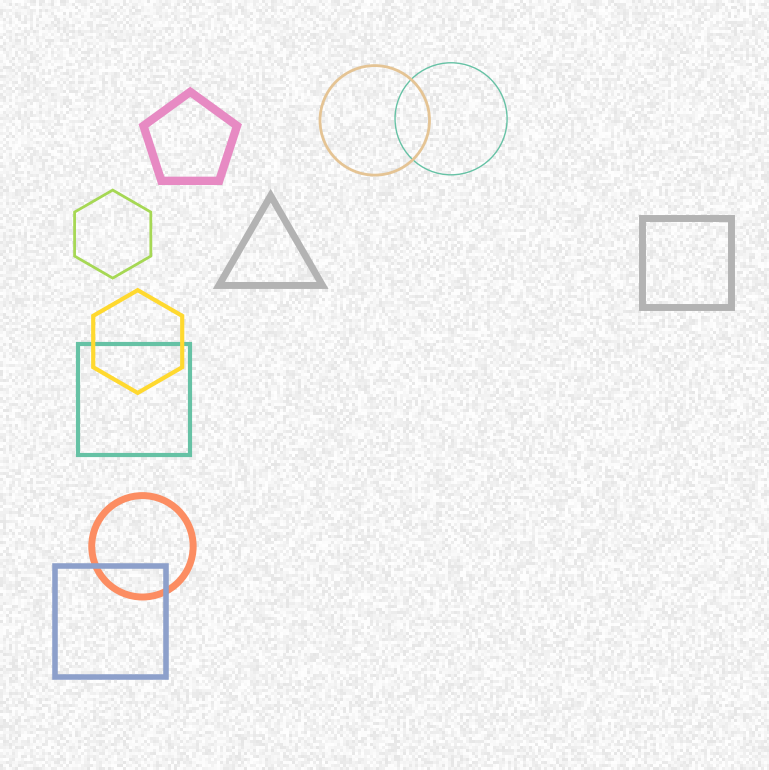[{"shape": "square", "thickness": 1.5, "radius": 0.36, "center": [0.174, 0.481]}, {"shape": "circle", "thickness": 0.5, "radius": 0.36, "center": [0.586, 0.846]}, {"shape": "circle", "thickness": 2.5, "radius": 0.33, "center": [0.185, 0.291]}, {"shape": "square", "thickness": 2, "radius": 0.36, "center": [0.143, 0.192]}, {"shape": "pentagon", "thickness": 3, "radius": 0.32, "center": [0.247, 0.817]}, {"shape": "hexagon", "thickness": 1, "radius": 0.29, "center": [0.146, 0.696]}, {"shape": "hexagon", "thickness": 1.5, "radius": 0.33, "center": [0.179, 0.556]}, {"shape": "circle", "thickness": 1, "radius": 0.36, "center": [0.487, 0.844]}, {"shape": "triangle", "thickness": 2.5, "radius": 0.39, "center": [0.352, 0.668]}, {"shape": "square", "thickness": 2.5, "radius": 0.29, "center": [0.892, 0.659]}]